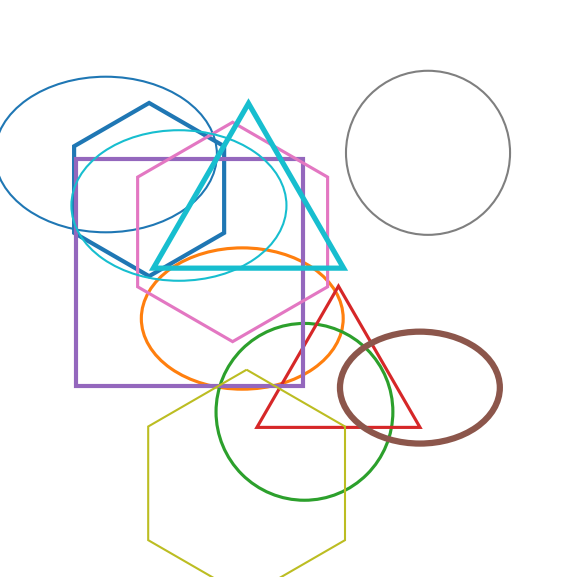[{"shape": "hexagon", "thickness": 2, "radius": 0.75, "center": [0.258, 0.671]}, {"shape": "oval", "thickness": 1, "radius": 0.96, "center": [0.183, 0.732]}, {"shape": "oval", "thickness": 1.5, "radius": 0.87, "center": [0.42, 0.448]}, {"shape": "circle", "thickness": 1.5, "radius": 0.77, "center": [0.527, 0.286]}, {"shape": "triangle", "thickness": 1.5, "radius": 0.82, "center": [0.586, 0.341]}, {"shape": "square", "thickness": 2, "radius": 0.98, "center": [0.328, 0.527]}, {"shape": "oval", "thickness": 3, "radius": 0.69, "center": [0.727, 0.328]}, {"shape": "hexagon", "thickness": 1.5, "radius": 0.95, "center": [0.403, 0.597]}, {"shape": "circle", "thickness": 1, "radius": 0.71, "center": [0.741, 0.735]}, {"shape": "hexagon", "thickness": 1, "radius": 0.98, "center": [0.427, 0.162]}, {"shape": "triangle", "thickness": 2.5, "radius": 0.95, "center": [0.43, 0.63]}, {"shape": "oval", "thickness": 1, "radius": 0.93, "center": [0.31, 0.643]}]